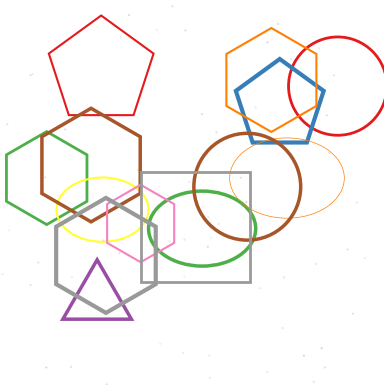[{"shape": "circle", "thickness": 2, "radius": 0.64, "center": [0.877, 0.776]}, {"shape": "pentagon", "thickness": 1.5, "radius": 0.72, "center": [0.263, 0.817]}, {"shape": "pentagon", "thickness": 3, "radius": 0.6, "center": [0.727, 0.727]}, {"shape": "hexagon", "thickness": 2, "radius": 0.6, "center": [0.121, 0.537]}, {"shape": "oval", "thickness": 2.5, "radius": 0.7, "center": [0.525, 0.406]}, {"shape": "triangle", "thickness": 2.5, "radius": 0.51, "center": [0.252, 0.222]}, {"shape": "oval", "thickness": 0.5, "radius": 0.74, "center": [0.745, 0.538]}, {"shape": "hexagon", "thickness": 1.5, "radius": 0.67, "center": [0.705, 0.792]}, {"shape": "oval", "thickness": 1.5, "radius": 0.6, "center": [0.266, 0.455]}, {"shape": "hexagon", "thickness": 2.5, "radius": 0.74, "center": [0.237, 0.571]}, {"shape": "circle", "thickness": 2.5, "radius": 0.69, "center": [0.642, 0.515]}, {"shape": "hexagon", "thickness": 1.5, "radius": 0.5, "center": [0.365, 0.42]}, {"shape": "hexagon", "thickness": 3, "radius": 0.75, "center": [0.275, 0.337]}, {"shape": "square", "thickness": 2, "radius": 0.71, "center": [0.508, 0.41]}]